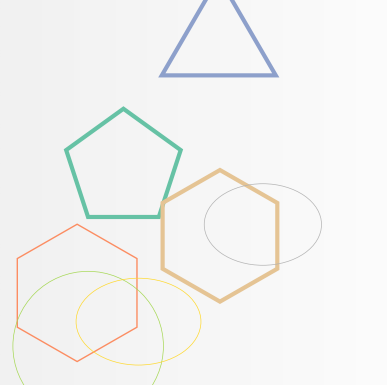[{"shape": "pentagon", "thickness": 3, "radius": 0.78, "center": [0.319, 0.562]}, {"shape": "hexagon", "thickness": 1, "radius": 0.89, "center": [0.199, 0.239]}, {"shape": "triangle", "thickness": 3, "radius": 0.85, "center": [0.565, 0.889]}, {"shape": "circle", "thickness": 0.5, "radius": 0.97, "center": [0.228, 0.101]}, {"shape": "oval", "thickness": 0.5, "radius": 0.81, "center": [0.357, 0.165]}, {"shape": "hexagon", "thickness": 3, "radius": 0.85, "center": [0.568, 0.387]}, {"shape": "oval", "thickness": 0.5, "radius": 0.76, "center": [0.678, 0.417]}]